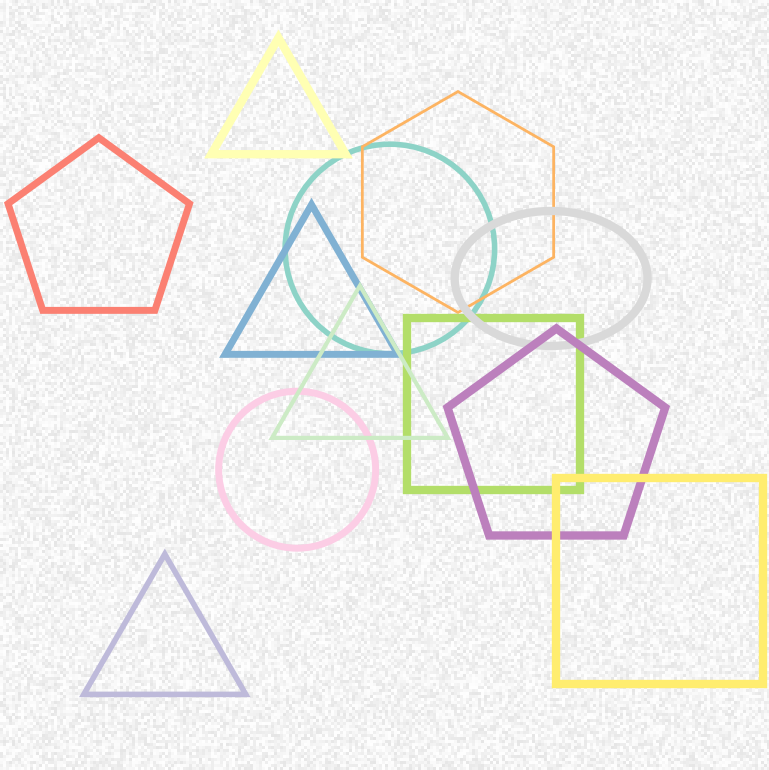[{"shape": "circle", "thickness": 2, "radius": 0.68, "center": [0.506, 0.677]}, {"shape": "triangle", "thickness": 3, "radius": 0.5, "center": [0.362, 0.85]}, {"shape": "triangle", "thickness": 2, "radius": 0.61, "center": [0.214, 0.159]}, {"shape": "pentagon", "thickness": 2.5, "radius": 0.62, "center": [0.128, 0.697]}, {"shape": "triangle", "thickness": 2.5, "radius": 0.65, "center": [0.405, 0.605]}, {"shape": "hexagon", "thickness": 1, "radius": 0.72, "center": [0.595, 0.738]}, {"shape": "square", "thickness": 3, "radius": 0.56, "center": [0.641, 0.475]}, {"shape": "circle", "thickness": 2.5, "radius": 0.51, "center": [0.386, 0.39]}, {"shape": "oval", "thickness": 3, "radius": 0.63, "center": [0.716, 0.638]}, {"shape": "pentagon", "thickness": 3, "radius": 0.74, "center": [0.723, 0.425]}, {"shape": "triangle", "thickness": 1.5, "radius": 0.66, "center": [0.467, 0.497]}, {"shape": "square", "thickness": 3, "radius": 0.67, "center": [0.857, 0.246]}]